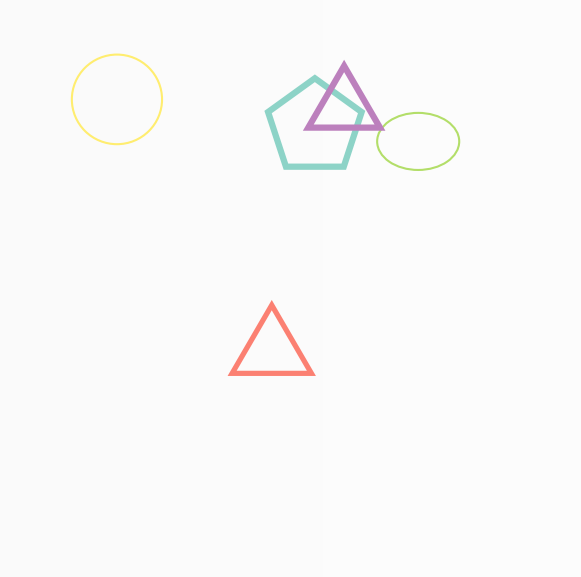[{"shape": "pentagon", "thickness": 3, "radius": 0.42, "center": [0.542, 0.779]}, {"shape": "triangle", "thickness": 2.5, "radius": 0.39, "center": [0.468, 0.392]}, {"shape": "oval", "thickness": 1, "radius": 0.35, "center": [0.719, 0.754]}, {"shape": "triangle", "thickness": 3, "radius": 0.36, "center": [0.592, 0.814]}, {"shape": "circle", "thickness": 1, "radius": 0.39, "center": [0.201, 0.827]}]